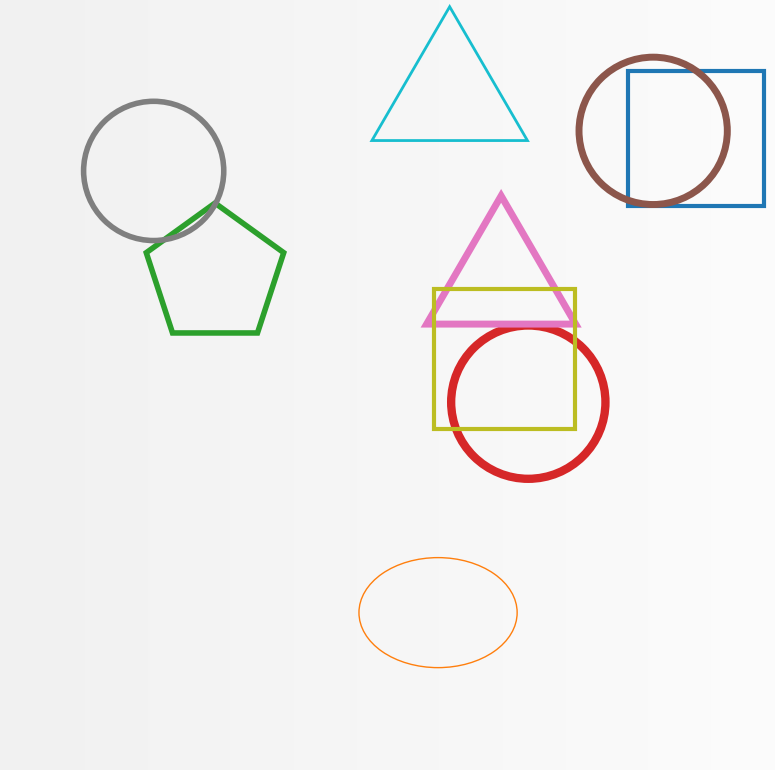[{"shape": "square", "thickness": 1.5, "radius": 0.44, "center": [0.898, 0.82]}, {"shape": "oval", "thickness": 0.5, "radius": 0.51, "center": [0.565, 0.204]}, {"shape": "pentagon", "thickness": 2, "radius": 0.47, "center": [0.277, 0.643]}, {"shape": "circle", "thickness": 3, "radius": 0.5, "center": [0.682, 0.478]}, {"shape": "circle", "thickness": 2.5, "radius": 0.48, "center": [0.843, 0.83]}, {"shape": "triangle", "thickness": 2.5, "radius": 0.56, "center": [0.647, 0.635]}, {"shape": "circle", "thickness": 2, "radius": 0.45, "center": [0.198, 0.778]}, {"shape": "square", "thickness": 1.5, "radius": 0.46, "center": [0.651, 0.534]}, {"shape": "triangle", "thickness": 1, "radius": 0.58, "center": [0.58, 0.875]}]